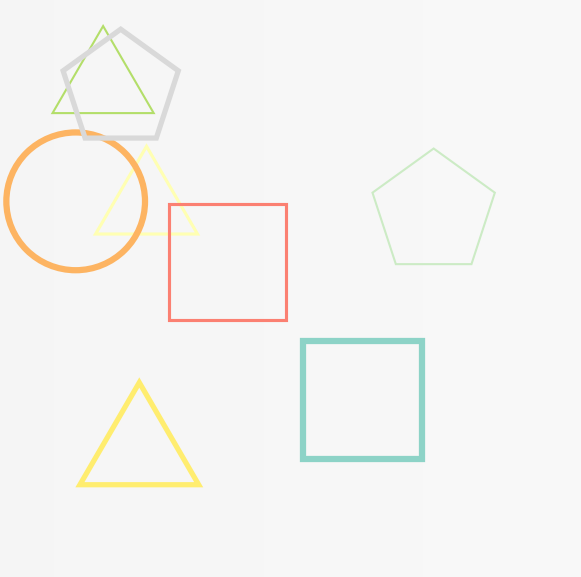[{"shape": "square", "thickness": 3, "radius": 0.51, "center": [0.624, 0.307]}, {"shape": "triangle", "thickness": 1.5, "radius": 0.51, "center": [0.252, 0.645]}, {"shape": "square", "thickness": 1.5, "radius": 0.5, "center": [0.392, 0.545]}, {"shape": "circle", "thickness": 3, "radius": 0.6, "center": [0.13, 0.651]}, {"shape": "triangle", "thickness": 1, "radius": 0.5, "center": [0.177, 0.854]}, {"shape": "pentagon", "thickness": 2.5, "radius": 0.52, "center": [0.208, 0.844]}, {"shape": "pentagon", "thickness": 1, "radius": 0.55, "center": [0.746, 0.631]}, {"shape": "triangle", "thickness": 2.5, "radius": 0.59, "center": [0.24, 0.219]}]